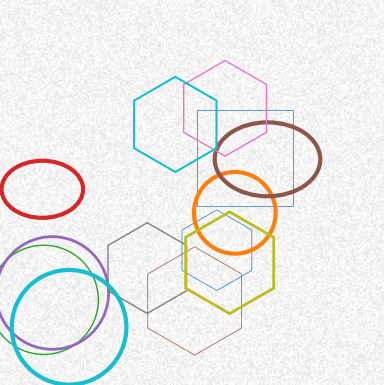[{"shape": "hexagon", "thickness": 0.5, "radius": 0.52, "center": [0.563, 0.35]}, {"shape": "square", "thickness": 0.5, "radius": 0.62, "center": [0.636, 0.589]}, {"shape": "circle", "thickness": 3, "radius": 0.53, "center": [0.61, 0.447]}, {"shape": "circle", "thickness": 1, "radius": 0.71, "center": [0.114, 0.221]}, {"shape": "oval", "thickness": 3, "radius": 0.53, "center": [0.11, 0.508]}, {"shape": "circle", "thickness": 2, "radius": 0.73, "center": [0.136, 0.239]}, {"shape": "hexagon", "thickness": 0.5, "radius": 0.7, "center": [0.506, 0.218]}, {"shape": "oval", "thickness": 3, "radius": 0.69, "center": [0.695, 0.586]}, {"shape": "hexagon", "thickness": 1, "radius": 0.62, "center": [0.585, 0.719]}, {"shape": "hexagon", "thickness": 1, "radius": 0.59, "center": [0.383, 0.304]}, {"shape": "hexagon", "thickness": 2, "radius": 0.66, "center": [0.597, 0.318]}, {"shape": "circle", "thickness": 3, "radius": 0.74, "center": [0.179, 0.15]}, {"shape": "hexagon", "thickness": 1.5, "radius": 0.62, "center": [0.455, 0.677]}]